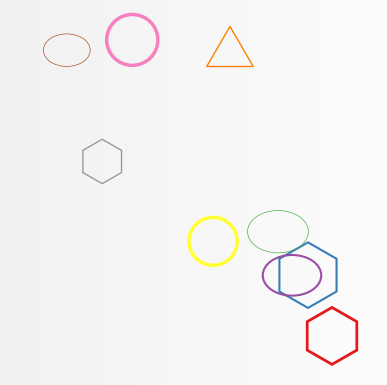[{"shape": "hexagon", "thickness": 2, "radius": 0.37, "center": [0.857, 0.127]}, {"shape": "hexagon", "thickness": 1.5, "radius": 0.43, "center": [0.795, 0.285]}, {"shape": "oval", "thickness": 0.5, "radius": 0.39, "center": [0.717, 0.398]}, {"shape": "oval", "thickness": 1.5, "radius": 0.38, "center": [0.754, 0.285]}, {"shape": "triangle", "thickness": 1, "radius": 0.35, "center": [0.594, 0.862]}, {"shape": "circle", "thickness": 2.5, "radius": 0.31, "center": [0.55, 0.373]}, {"shape": "oval", "thickness": 0.5, "radius": 0.3, "center": [0.172, 0.87]}, {"shape": "circle", "thickness": 2.5, "radius": 0.33, "center": [0.341, 0.896]}, {"shape": "hexagon", "thickness": 1, "radius": 0.29, "center": [0.264, 0.581]}]